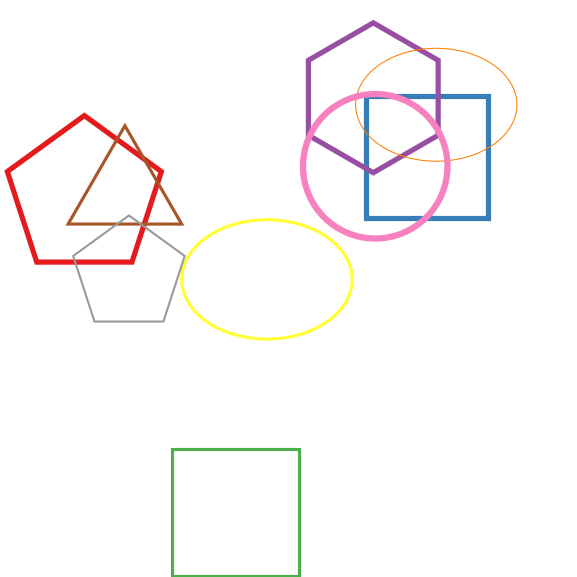[{"shape": "pentagon", "thickness": 2.5, "radius": 0.7, "center": [0.146, 0.659]}, {"shape": "square", "thickness": 2.5, "radius": 0.53, "center": [0.74, 0.727]}, {"shape": "square", "thickness": 1.5, "radius": 0.55, "center": [0.408, 0.111]}, {"shape": "hexagon", "thickness": 2.5, "radius": 0.65, "center": [0.646, 0.83]}, {"shape": "oval", "thickness": 0.5, "radius": 0.7, "center": [0.755, 0.818]}, {"shape": "oval", "thickness": 1.5, "radius": 0.74, "center": [0.462, 0.515]}, {"shape": "triangle", "thickness": 1.5, "radius": 0.57, "center": [0.216, 0.668]}, {"shape": "circle", "thickness": 3, "radius": 0.63, "center": [0.65, 0.711]}, {"shape": "pentagon", "thickness": 1, "radius": 0.51, "center": [0.223, 0.525]}]